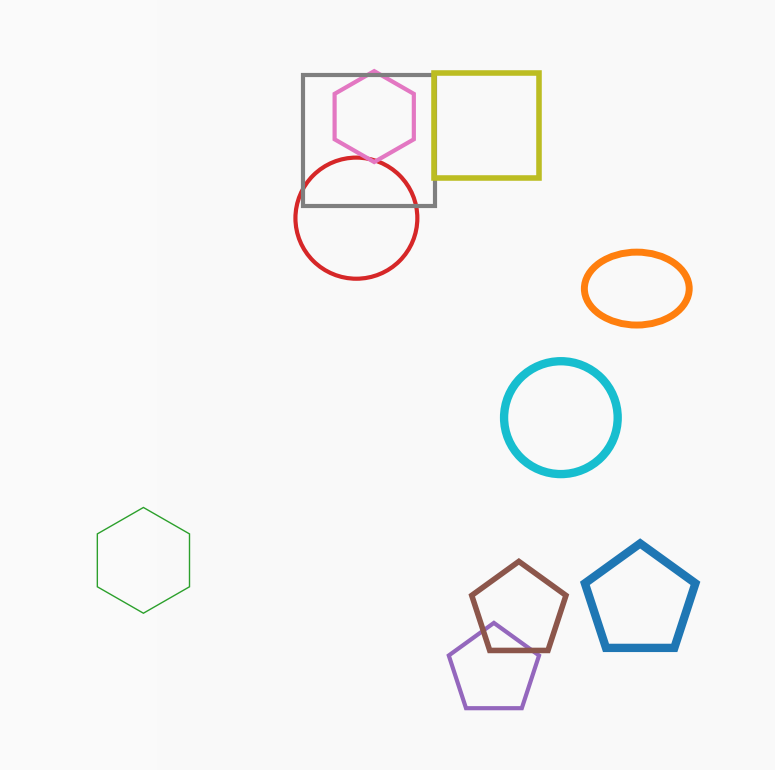[{"shape": "pentagon", "thickness": 3, "radius": 0.37, "center": [0.826, 0.219]}, {"shape": "oval", "thickness": 2.5, "radius": 0.34, "center": [0.822, 0.625]}, {"shape": "hexagon", "thickness": 0.5, "radius": 0.34, "center": [0.185, 0.272]}, {"shape": "circle", "thickness": 1.5, "radius": 0.39, "center": [0.46, 0.717]}, {"shape": "pentagon", "thickness": 1.5, "radius": 0.31, "center": [0.637, 0.13]}, {"shape": "pentagon", "thickness": 2, "radius": 0.32, "center": [0.669, 0.207]}, {"shape": "hexagon", "thickness": 1.5, "radius": 0.3, "center": [0.483, 0.849]}, {"shape": "square", "thickness": 1.5, "radius": 0.42, "center": [0.477, 0.817]}, {"shape": "square", "thickness": 2, "radius": 0.34, "center": [0.628, 0.837]}, {"shape": "circle", "thickness": 3, "radius": 0.37, "center": [0.724, 0.458]}]